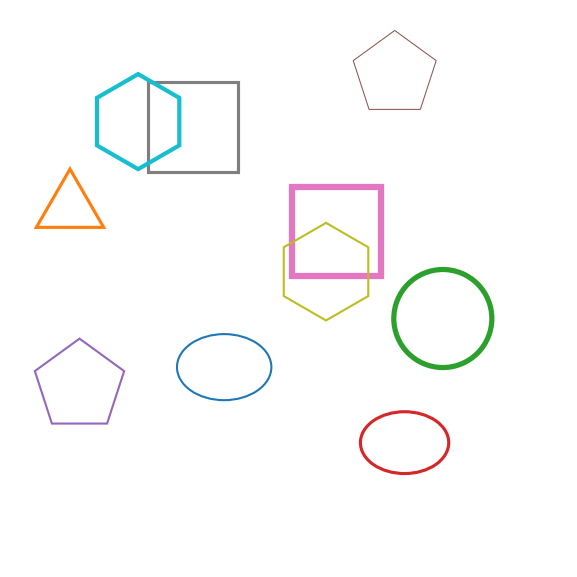[{"shape": "oval", "thickness": 1, "radius": 0.41, "center": [0.388, 0.363]}, {"shape": "triangle", "thickness": 1.5, "radius": 0.34, "center": [0.121, 0.639]}, {"shape": "circle", "thickness": 2.5, "radius": 0.42, "center": [0.767, 0.448]}, {"shape": "oval", "thickness": 1.5, "radius": 0.38, "center": [0.701, 0.233]}, {"shape": "pentagon", "thickness": 1, "radius": 0.41, "center": [0.138, 0.331]}, {"shape": "pentagon", "thickness": 0.5, "radius": 0.38, "center": [0.683, 0.871]}, {"shape": "square", "thickness": 3, "radius": 0.39, "center": [0.583, 0.599]}, {"shape": "square", "thickness": 1.5, "radius": 0.39, "center": [0.334, 0.78]}, {"shape": "hexagon", "thickness": 1, "radius": 0.42, "center": [0.565, 0.529]}, {"shape": "hexagon", "thickness": 2, "radius": 0.41, "center": [0.239, 0.789]}]